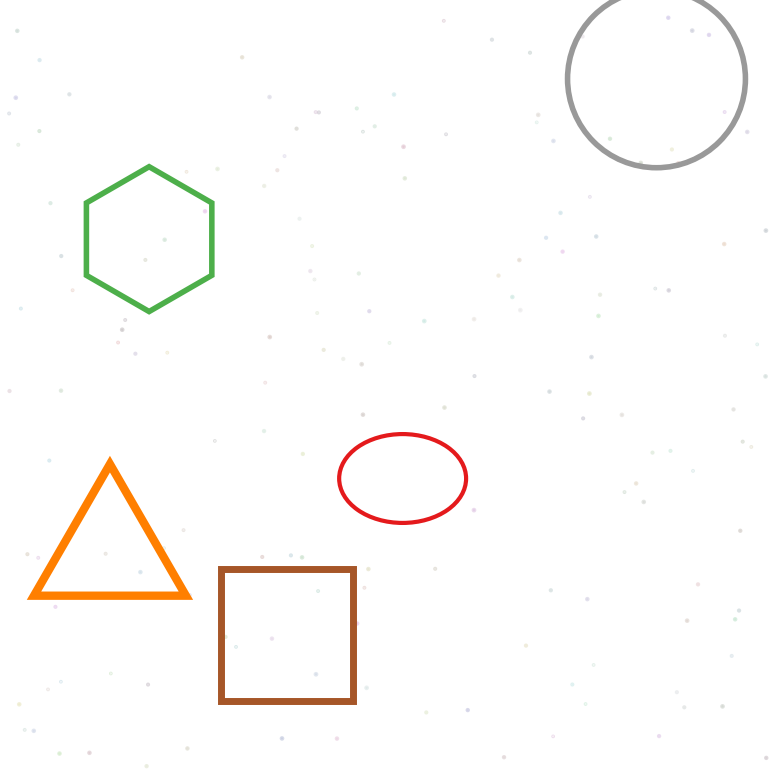[{"shape": "oval", "thickness": 1.5, "radius": 0.41, "center": [0.523, 0.379]}, {"shape": "hexagon", "thickness": 2, "radius": 0.47, "center": [0.194, 0.689]}, {"shape": "triangle", "thickness": 3, "radius": 0.57, "center": [0.143, 0.283]}, {"shape": "square", "thickness": 2.5, "radius": 0.43, "center": [0.373, 0.175]}, {"shape": "circle", "thickness": 2, "radius": 0.58, "center": [0.853, 0.898]}]